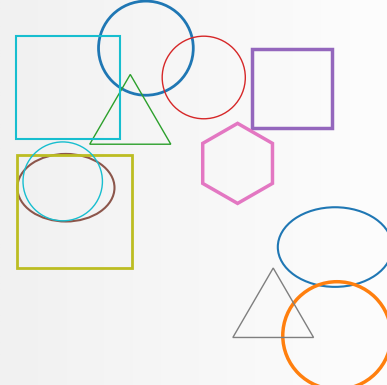[{"shape": "circle", "thickness": 2, "radius": 0.61, "center": [0.377, 0.875]}, {"shape": "oval", "thickness": 1.5, "radius": 0.74, "center": [0.865, 0.358]}, {"shape": "circle", "thickness": 2.5, "radius": 0.7, "center": [0.87, 0.128]}, {"shape": "triangle", "thickness": 1, "radius": 0.6, "center": [0.336, 0.686]}, {"shape": "circle", "thickness": 1, "radius": 0.54, "center": [0.526, 0.799]}, {"shape": "square", "thickness": 2.5, "radius": 0.51, "center": [0.753, 0.77]}, {"shape": "oval", "thickness": 1.5, "radius": 0.63, "center": [0.17, 0.512]}, {"shape": "hexagon", "thickness": 2.5, "radius": 0.52, "center": [0.613, 0.576]}, {"shape": "triangle", "thickness": 1, "radius": 0.6, "center": [0.705, 0.184]}, {"shape": "square", "thickness": 2, "radius": 0.74, "center": [0.192, 0.45]}, {"shape": "square", "thickness": 1.5, "radius": 0.67, "center": [0.176, 0.772]}, {"shape": "circle", "thickness": 1, "radius": 0.51, "center": [0.162, 0.529]}]